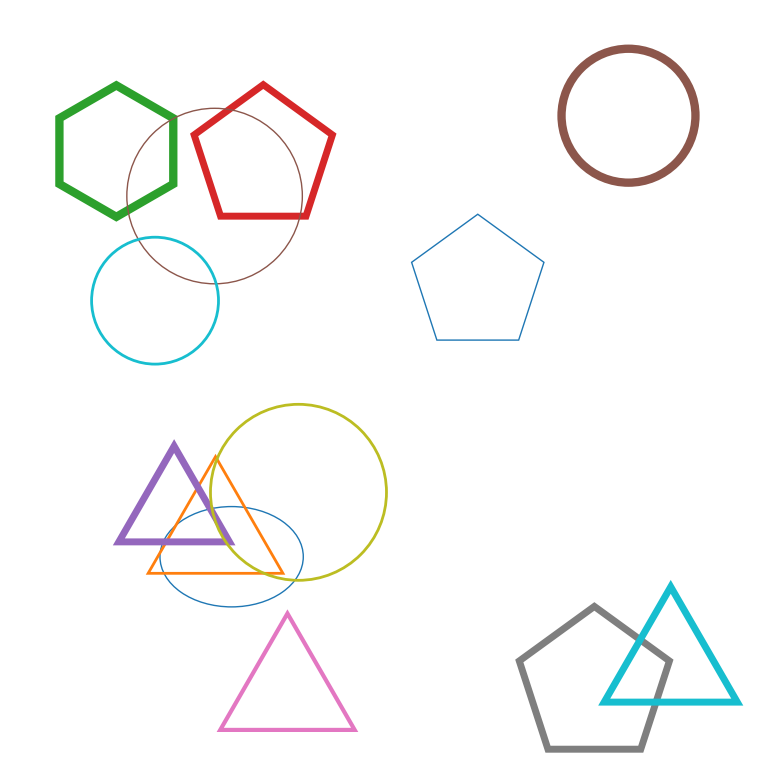[{"shape": "oval", "thickness": 0.5, "radius": 0.47, "center": [0.301, 0.277]}, {"shape": "pentagon", "thickness": 0.5, "radius": 0.45, "center": [0.62, 0.631]}, {"shape": "triangle", "thickness": 1, "radius": 0.51, "center": [0.28, 0.306]}, {"shape": "hexagon", "thickness": 3, "radius": 0.43, "center": [0.151, 0.804]}, {"shape": "pentagon", "thickness": 2.5, "radius": 0.47, "center": [0.342, 0.796]}, {"shape": "triangle", "thickness": 2.5, "radius": 0.41, "center": [0.226, 0.338]}, {"shape": "circle", "thickness": 3, "radius": 0.43, "center": [0.816, 0.85]}, {"shape": "circle", "thickness": 0.5, "radius": 0.57, "center": [0.279, 0.745]}, {"shape": "triangle", "thickness": 1.5, "radius": 0.5, "center": [0.373, 0.102]}, {"shape": "pentagon", "thickness": 2.5, "radius": 0.51, "center": [0.772, 0.11]}, {"shape": "circle", "thickness": 1, "radius": 0.57, "center": [0.388, 0.361]}, {"shape": "triangle", "thickness": 2.5, "radius": 0.5, "center": [0.871, 0.138]}, {"shape": "circle", "thickness": 1, "radius": 0.41, "center": [0.201, 0.61]}]